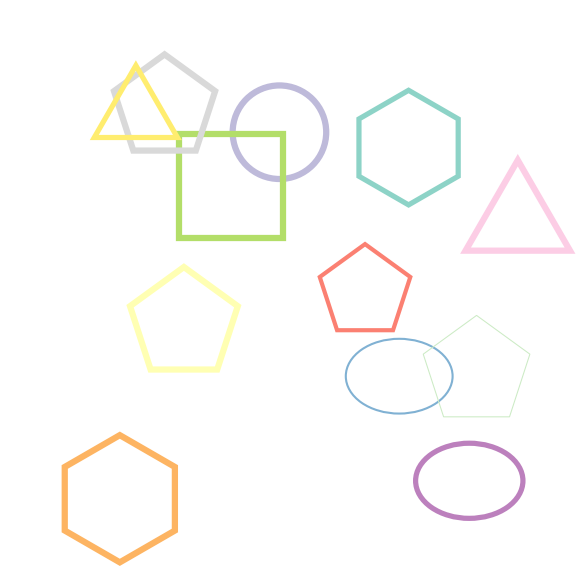[{"shape": "hexagon", "thickness": 2.5, "radius": 0.5, "center": [0.707, 0.744]}, {"shape": "pentagon", "thickness": 3, "radius": 0.49, "center": [0.318, 0.439]}, {"shape": "circle", "thickness": 3, "radius": 0.41, "center": [0.484, 0.77]}, {"shape": "pentagon", "thickness": 2, "radius": 0.41, "center": [0.632, 0.494]}, {"shape": "oval", "thickness": 1, "radius": 0.46, "center": [0.691, 0.348]}, {"shape": "hexagon", "thickness": 3, "radius": 0.55, "center": [0.207, 0.136]}, {"shape": "square", "thickness": 3, "radius": 0.45, "center": [0.399, 0.678]}, {"shape": "triangle", "thickness": 3, "radius": 0.52, "center": [0.897, 0.617]}, {"shape": "pentagon", "thickness": 3, "radius": 0.46, "center": [0.285, 0.813]}, {"shape": "oval", "thickness": 2.5, "radius": 0.46, "center": [0.813, 0.167]}, {"shape": "pentagon", "thickness": 0.5, "radius": 0.49, "center": [0.825, 0.356]}, {"shape": "triangle", "thickness": 2.5, "radius": 0.42, "center": [0.235, 0.803]}]